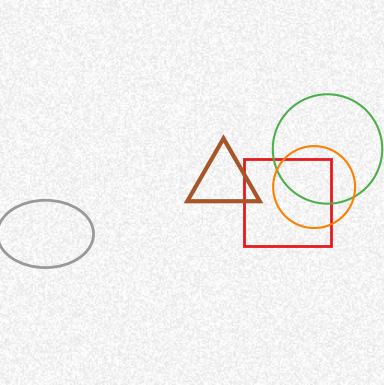[{"shape": "square", "thickness": 2, "radius": 0.56, "center": [0.746, 0.473]}, {"shape": "circle", "thickness": 1.5, "radius": 0.71, "center": [0.851, 0.613]}, {"shape": "circle", "thickness": 1.5, "radius": 0.53, "center": [0.816, 0.514]}, {"shape": "triangle", "thickness": 3, "radius": 0.54, "center": [0.581, 0.532]}, {"shape": "oval", "thickness": 2, "radius": 0.62, "center": [0.118, 0.392]}]